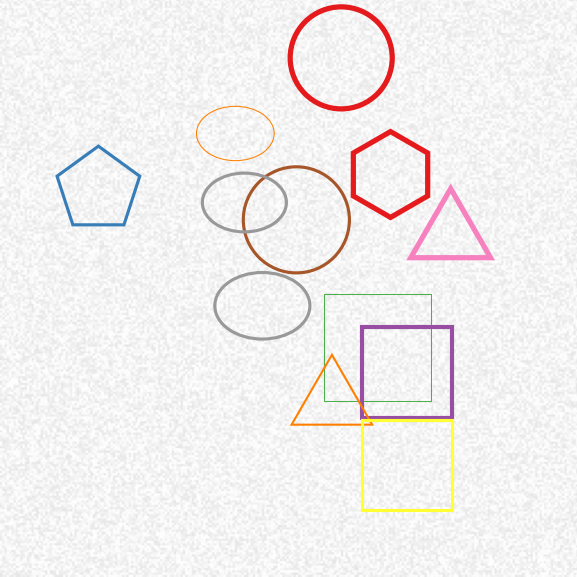[{"shape": "circle", "thickness": 2.5, "radius": 0.44, "center": [0.591, 0.899]}, {"shape": "hexagon", "thickness": 2.5, "radius": 0.37, "center": [0.676, 0.697]}, {"shape": "pentagon", "thickness": 1.5, "radius": 0.38, "center": [0.17, 0.671]}, {"shape": "square", "thickness": 0.5, "radius": 0.46, "center": [0.653, 0.397]}, {"shape": "square", "thickness": 2, "radius": 0.39, "center": [0.705, 0.354]}, {"shape": "oval", "thickness": 0.5, "radius": 0.34, "center": [0.408, 0.768]}, {"shape": "triangle", "thickness": 1, "radius": 0.4, "center": [0.575, 0.304]}, {"shape": "square", "thickness": 1.5, "radius": 0.39, "center": [0.705, 0.194]}, {"shape": "circle", "thickness": 1.5, "radius": 0.46, "center": [0.513, 0.618]}, {"shape": "triangle", "thickness": 2.5, "radius": 0.4, "center": [0.78, 0.593]}, {"shape": "oval", "thickness": 1.5, "radius": 0.41, "center": [0.454, 0.47]}, {"shape": "oval", "thickness": 1.5, "radius": 0.36, "center": [0.423, 0.648]}]